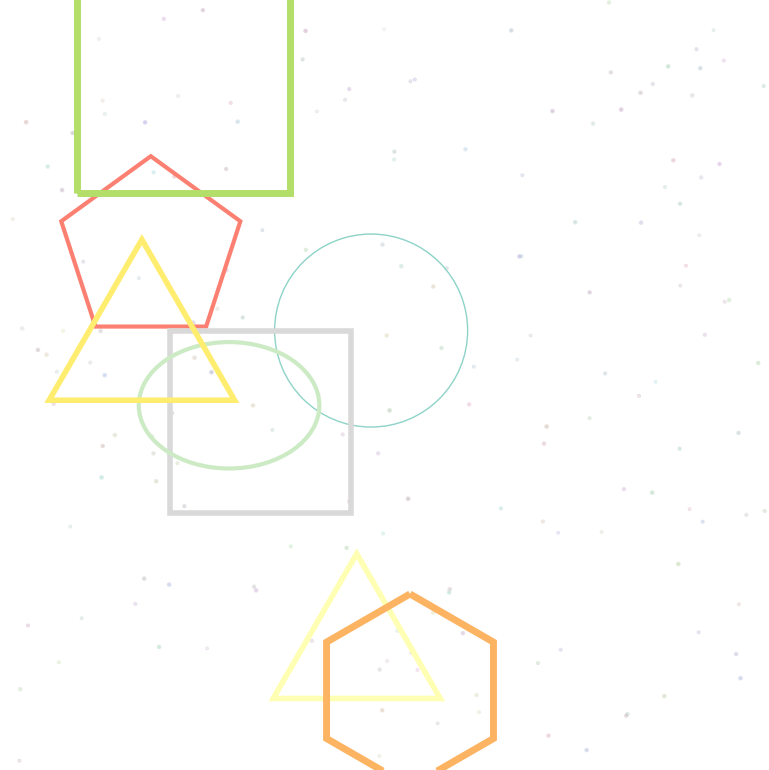[{"shape": "circle", "thickness": 0.5, "radius": 0.63, "center": [0.482, 0.571]}, {"shape": "triangle", "thickness": 2, "radius": 0.63, "center": [0.463, 0.156]}, {"shape": "pentagon", "thickness": 1.5, "radius": 0.61, "center": [0.196, 0.675]}, {"shape": "hexagon", "thickness": 2.5, "radius": 0.63, "center": [0.532, 0.103]}, {"shape": "square", "thickness": 2.5, "radius": 0.69, "center": [0.239, 0.888]}, {"shape": "square", "thickness": 2, "radius": 0.59, "center": [0.338, 0.452]}, {"shape": "oval", "thickness": 1.5, "radius": 0.59, "center": [0.297, 0.474]}, {"shape": "triangle", "thickness": 2, "radius": 0.7, "center": [0.184, 0.55]}]